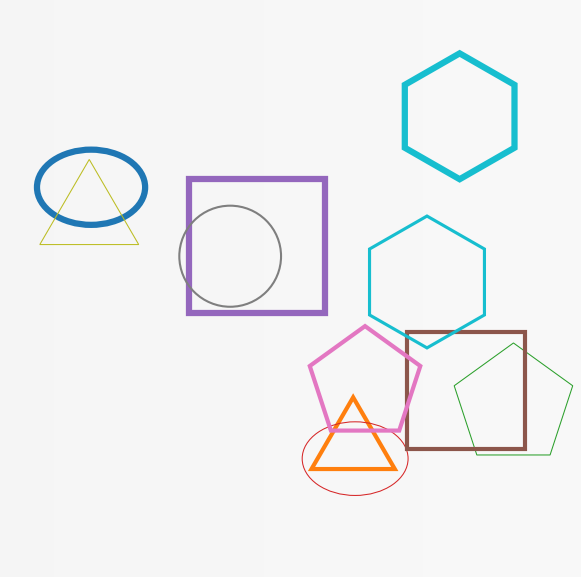[{"shape": "oval", "thickness": 3, "radius": 0.47, "center": [0.157, 0.675]}, {"shape": "triangle", "thickness": 2, "radius": 0.41, "center": [0.608, 0.228]}, {"shape": "pentagon", "thickness": 0.5, "radius": 0.54, "center": [0.883, 0.298]}, {"shape": "oval", "thickness": 0.5, "radius": 0.46, "center": [0.611, 0.205]}, {"shape": "square", "thickness": 3, "radius": 0.58, "center": [0.442, 0.573]}, {"shape": "square", "thickness": 2, "radius": 0.51, "center": [0.802, 0.323]}, {"shape": "pentagon", "thickness": 2, "radius": 0.5, "center": [0.628, 0.334]}, {"shape": "circle", "thickness": 1, "radius": 0.44, "center": [0.396, 0.555]}, {"shape": "triangle", "thickness": 0.5, "radius": 0.49, "center": [0.154, 0.625]}, {"shape": "hexagon", "thickness": 3, "radius": 0.54, "center": [0.791, 0.798]}, {"shape": "hexagon", "thickness": 1.5, "radius": 0.57, "center": [0.735, 0.511]}]